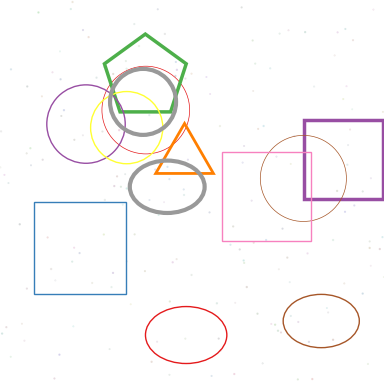[{"shape": "oval", "thickness": 1, "radius": 0.53, "center": [0.484, 0.13]}, {"shape": "circle", "thickness": 0.5, "radius": 0.57, "center": [0.379, 0.714]}, {"shape": "square", "thickness": 1, "radius": 0.6, "center": [0.208, 0.355]}, {"shape": "pentagon", "thickness": 2.5, "radius": 0.56, "center": [0.377, 0.8]}, {"shape": "square", "thickness": 2.5, "radius": 0.51, "center": [0.893, 0.586]}, {"shape": "circle", "thickness": 1, "radius": 0.51, "center": [0.223, 0.678]}, {"shape": "triangle", "thickness": 2, "radius": 0.43, "center": [0.479, 0.593]}, {"shape": "circle", "thickness": 1, "radius": 0.47, "center": [0.329, 0.668]}, {"shape": "oval", "thickness": 1, "radius": 0.49, "center": [0.834, 0.166]}, {"shape": "circle", "thickness": 0.5, "radius": 0.56, "center": [0.788, 0.537]}, {"shape": "square", "thickness": 1, "radius": 0.57, "center": [0.692, 0.49]}, {"shape": "circle", "thickness": 3, "radius": 0.43, "center": [0.372, 0.735]}, {"shape": "oval", "thickness": 3, "radius": 0.49, "center": [0.434, 0.515]}]